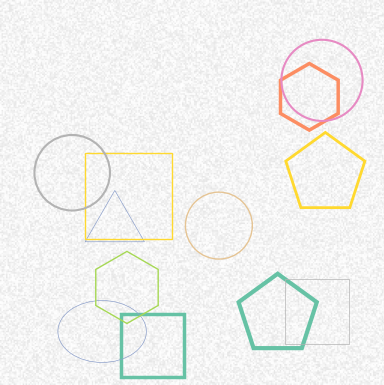[{"shape": "pentagon", "thickness": 3, "radius": 0.53, "center": [0.721, 0.182]}, {"shape": "square", "thickness": 2.5, "radius": 0.41, "center": [0.397, 0.103]}, {"shape": "hexagon", "thickness": 2.5, "radius": 0.43, "center": [0.803, 0.748]}, {"shape": "triangle", "thickness": 0.5, "radius": 0.44, "center": [0.298, 0.417]}, {"shape": "oval", "thickness": 0.5, "radius": 0.57, "center": [0.265, 0.139]}, {"shape": "circle", "thickness": 1.5, "radius": 0.53, "center": [0.836, 0.791]}, {"shape": "hexagon", "thickness": 1, "radius": 0.47, "center": [0.33, 0.253]}, {"shape": "pentagon", "thickness": 2, "radius": 0.54, "center": [0.845, 0.548]}, {"shape": "square", "thickness": 1, "radius": 0.56, "center": [0.334, 0.492]}, {"shape": "circle", "thickness": 1, "radius": 0.43, "center": [0.569, 0.414]}, {"shape": "square", "thickness": 0.5, "radius": 0.42, "center": [0.824, 0.191]}, {"shape": "circle", "thickness": 1.5, "radius": 0.49, "center": [0.188, 0.551]}]